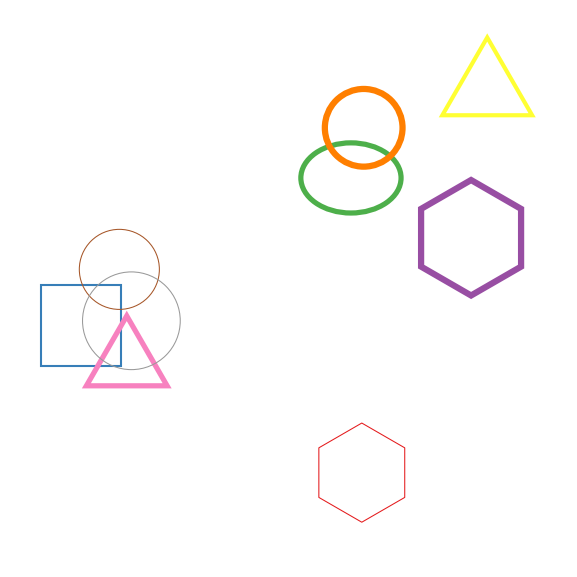[{"shape": "hexagon", "thickness": 0.5, "radius": 0.43, "center": [0.626, 0.181]}, {"shape": "square", "thickness": 1, "radius": 0.35, "center": [0.14, 0.435]}, {"shape": "oval", "thickness": 2.5, "radius": 0.43, "center": [0.608, 0.691]}, {"shape": "hexagon", "thickness": 3, "radius": 0.5, "center": [0.816, 0.587]}, {"shape": "circle", "thickness": 3, "radius": 0.34, "center": [0.63, 0.778]}, {"shape": "triangle", "thickness": 2, "radius": 0.45, "center": [0.844, 0.844]}, {"shape": "circle", "thickness": 0.5, "radius": 0.35, "center": [0.207, 0.533]}, {"shape": "triangle", "thickness": 2.5, "radius": 0.4, "center": [0.219, 0.371]}, {"shape": "circle", "thickness": 0.5, "radius": 0.42, "center": [0.228, 0.444]}]